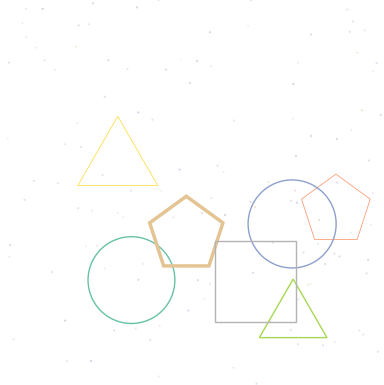[{"shape": "circle", "thickness": 1, "radius": 0.56, "center": [0.341, 0.272]}, {"shape": "pentagon", "thickness": 0.5, "radius": 0.47, "center": [0.872, 0.454]}, {"shape": "circle", "thickness": 1, "radius": 0.57, "center": [0.759, 0.418]}, {"shape": "triangle", "thickness": 1, "radius": 0.51, "center": [0.761, 0.174]}, {"shape": "triangle", "thickness": 0.5, "radius": 0.6, "center": [0.306, 0.578]}, {"shape": "pentagon", "thickness": 2.5, "radius": 0.5, "center": [0.484, 0.39]}, {"shape": "square", "thickness": 1, "radius": 0.53, "center": [0.663, 0.268]}]